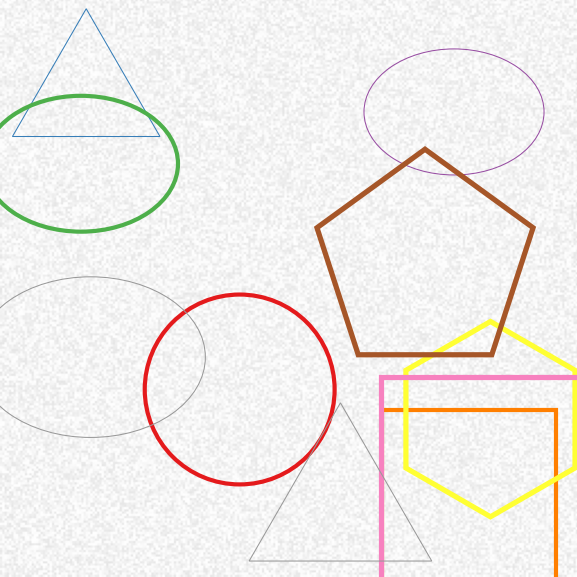[{"shape": "circle", "thickness": 2, "radius": 0.82, "center": [0.415, 0.325]}, {"shape": "triangle", "thickness": 0.5, "radius": 0.74, "center": [0.149, 0.837]}, {"shape": "oval", "thickness": 2, "radius": 0.84, "center": [0.14, 0.716]}, {"shape": "oval", "thickness": 0.5, "radius": 0.78, "center": [0.786, 0.805]}, {"shape": "square", "thickness": 2, "radius": 0.75, "center": [0.812, 0.139]}, {"shape": "hexagon", "thickness": 2.5, "radius": 0.85, "center": [0.849, 0.273]}, {"shape": "pentagon", "thickness": 2.5, "radius": 0.98, "center": [0.736, 0.544]}, {"shape": "square", "thickness": 2.5, "radius": 0.96, "center": [0.853, 0.155]}, {"shape": "oval", "thickness": 0.5, "radius": 0.99, "center": [0.157, 0.381]}, {"shape": "triangle", "thickness": 0.5, "radius": 0.91, "center": [0.59, 0.119]}]